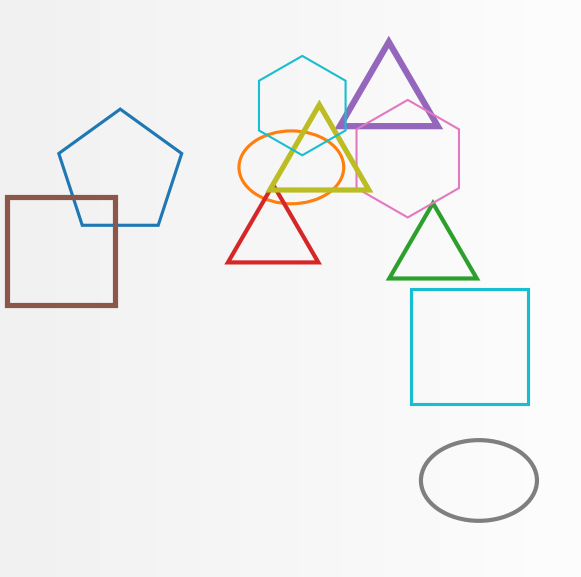[{"shape": "pentagon", "thickness": 1.5, "radius": 0.56, "center": [0.207, 0.699]}, {"shape": "oval", "thickness": 1.5, "radius": 0.45, "center": [0.501, 0.709]}, {"shape": "triangle", "thickness": 2, "radius": 0.43, "center": [0.745, 0.56]}, {"shape": "triangle", "thickness": 2, "radius": 0.45, "center": [0.47, 0.59]}, {"shape": "triangle", "thickness": 3, "radius": 0.49, "center": [0.669, 0.829]}, {"shape": "square", "thickness": 2.5, "radius": 0.47, "center": [0.105, 0.564]}, {"shape": "hexagon", "thickness": 1, "radius": 0.51, "center": [0.702, 0.724]}, {"shape": "oval", "thickness": 2, "radius": 0.5, "center": [0.824, 0.167]}, {"shape": "triangle", "thickness": 2.5, "radius": 0.49, "center": [0.549, 0.719]}, {"shape": "hexagon", "thickness": 1, "radius": 0.43, "center": [0.52, 0.816]}, {"shape": "square", "thickness": 1.5, "radius": 0.5, "center": [0.808, 0.399]}]